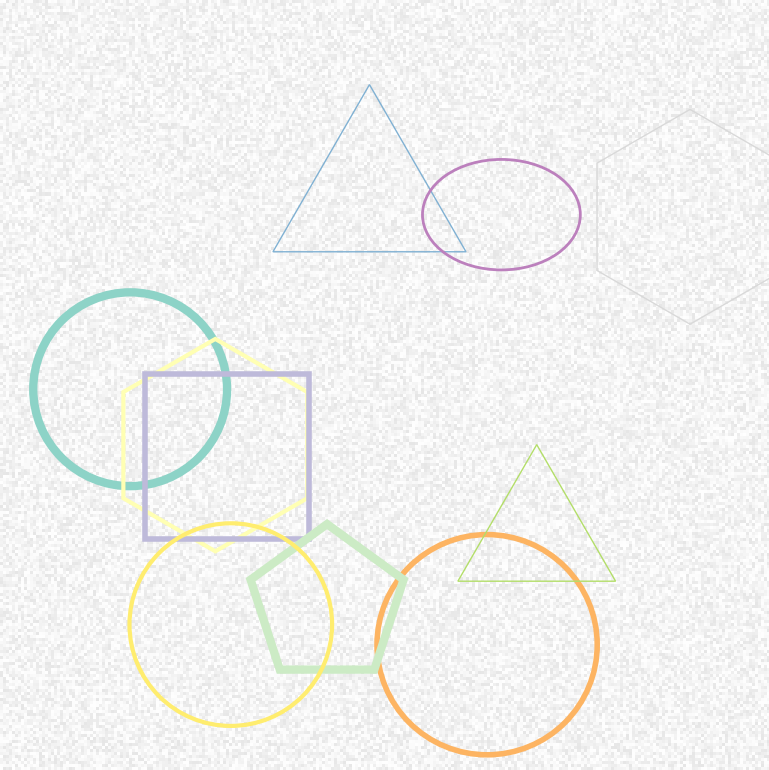[{"shape": "circle", "thickness": 3, "radius": 0.63, "center": [0.169, 0.494]}, {"shape": "hexagon", "thickness": 1.5, "radius": 0.69, "center": [0.28, 0.422]}, {"shape": "square", "thickness": 2, "radius": 0.53, "center": [0.295, 0.407]}, {"shape": "triangle", "thickness": 0.5, "radius": 0.72, "center": [0.48, 0.745]}, {"shape": "circle", "thickness": 2, "radius": 0.71, "center": [0.633, 0.163]}, {"shape": "triangle", "thickness": 0.5, "radius": 0.59, "center": [0.697, 0.304]}, {"shape": "hexagon", "thickness": 0.5, "radius": 0.7, "center": [0.896, 0.718]}, {"shape": "oval", "thickness": 1, "radius": 0.51, "center": [0.651, 0.721]}, {"shape": "pentagon", "thickness": 3, "radius": 0.52, "center": [0.425, 0.215]}, {"shape": "circle", "thickness": 1.5, "radius": 0.66, "center": [0.3, 0.189]}]